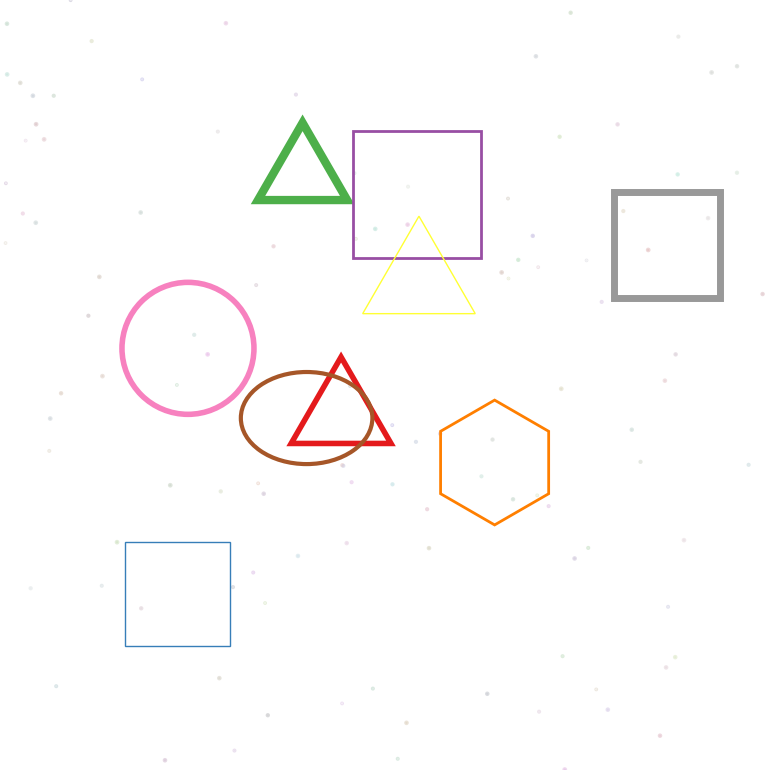[{"shape": "triangle", "thickness": 2, "radius": 0.37, "center": [0.443, 0.461]}, {"shape": "square", "thickness": 0.5, "radius": 0.34, "center": [0.23, 0.229]}, {"shape": "triangle", "thickness": 3, "radius": 0.33, "center": [0.393, 0.774]}, {"shape": "square", "thickness": 1, "radius": 0.41, "center": [0.542, 0.747]}, {"shape": "hexagon", "thickness": 1, "radius": 0.41, "center": [0.642, 0.399]}, {"shape": "triangle", "thickness": 0.5, "radius": 0.42, "center": [0.544, 0.635]}, {"shape": "oval", "thickness": 1.5, "radius": 0.43, "center": [0.398, 0.457]}, {"shape": "circle", "thickness": 2, "radius": 0.43, "center": [0.244, 0.548]}, {"shape": "square", "thickness": 2.5, "radius": 0.34, "center": [0.866, 0.682]}]